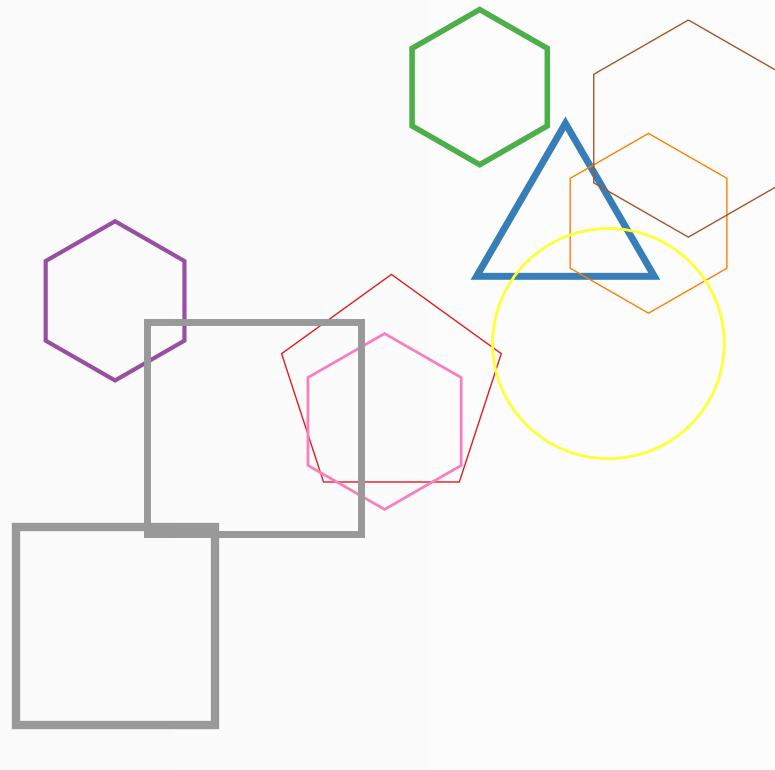[{"shape": "pentagon", "thickness": 0.5, "radius": 0.75, "center": [0.505, 0.495]}, {"shape": "triangle", "thickness": 2.5, "radius": 0.66, "center": [0.73, 0.707]}, {"shape": "hexagon", "thickness": 2, "radius": 0.5, "center": [0.619, 0.887]}, {"shape": "hexagon", "thickness": 1.5, "radius": 0.52, "center": [0.148, 0.609]}, {"shape": "hexagon", "thickness": 0.5, "radius": 0.58, "center": [0.837, 0.71]}, {"shape": "circle", "thickness": 1, "radius": 0.75, "center": [0.785, 0.554]}, {"shape": "hexagon", "thickness": 0.5, "radius": 0.7, "center": [0.888, 0.833]}, {"shape": "hexagon", "thickness": 1, "radius": 0.57, "center": [0.496, 0.453]}, {"shape": "square", "thickness": 2.5, "radius": 0.69, "center": [0.327, 0.444]}, {"shape": "square", "thickness": 3, "radius": 0.64, "center": [0.15, 0.187]}]